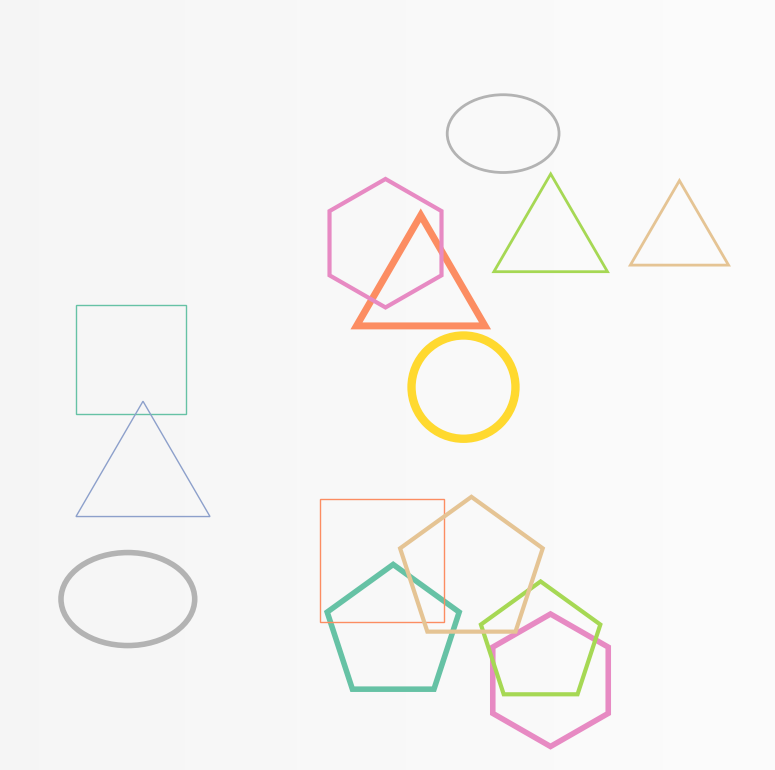[{"shape": "pentagon", "thickness": 2, "radius": 0.45, "center": [0.507, 0.177]}, {"shape": "square", "thickness": 0.5, "radius": 0.35, "center": [0.169, 0.533]}, {"shape": "triangle", "thickness": 2.5, "radius": 0.48, "center": [0.543, 0.625]}, {"shape": "square", "thickness": 0.5, "radius": 0.4, "center": [0.493, 0.272]}, {"shape": "triangle", "thickness": 0.5, "radius": 0.5, "center": [0.185, 0.379]}, {"shape": "hexagon", "thickness": 2, "radius": 0.43, "center": [0.71, 0.117]}, {"shape": "hexagon", "thickness": 1.5, "radius": 0.42, "center": [0.497, 0.684]}, {"shape": "pentagon", "thickness": 1.5, "radius": 0.41, "center": [0.698, 0.164]}, {"shape": "triangle", "thickness": 1, "radius": 0.42, "center": [0.711, 0.689]}, {"shape": "circle", "thickness": 3, "radius": 0.34, "center": [0.598, 0.497]}, {"shape": "pentagon", "thickness": 1.5, "radius": 0.48, "center": [0.608, 0.258]}, {"shape": "triangle", "thickness": 1, "radius": 0.37, "center": [0.877, 0.692]}, {"shape": "oval", "thickness": 2, "radius": 0.43, "center": [0.165, 0.222]}, {"shape": "oval", "thickness": 1, "radius": 0.36, "center": [0.649, 0.826]}]